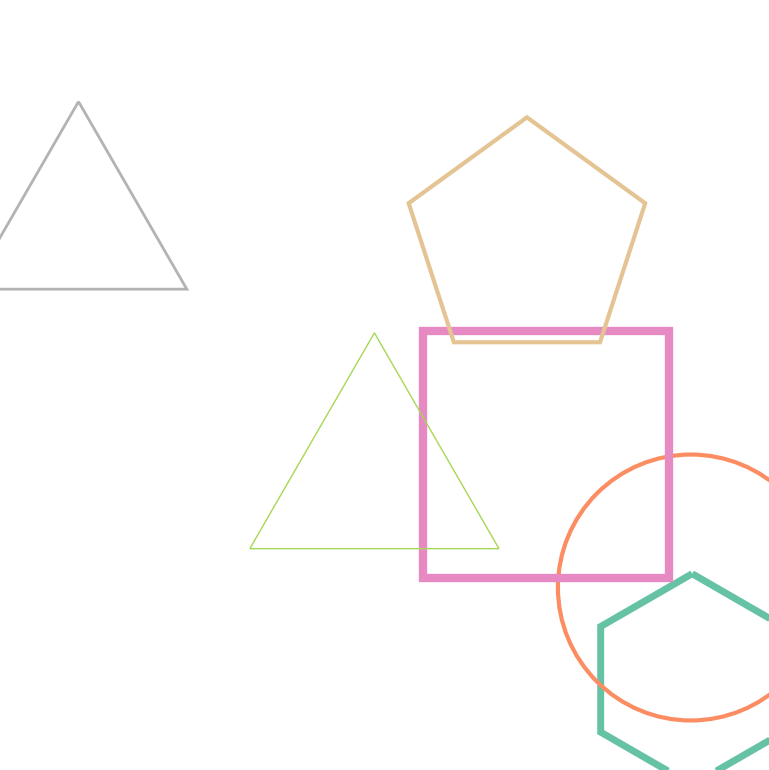[{"shape": "hexagon", "thickness": 2.5, "radius": 0.69, "center": [0.899, 0.118]}, {"shape": "circle", "thickness": 1.5, "radius": 0.86, "center": [0.897, 0.237]}, {"shape": "square", "thickness": 3, "radius": 0.8, "center": [0.709, 0.41]}, {"shape": "triangle", "thickness": 0.5, "radius": 0.93, "center": [0.486, 0.381]}, {"shape": "pentagon", "thickness": 1.5, "radius": 0.81, "center": [0.684, 0.686]}, {"shape": "triangle", "thickness": 1, "radius": 0.81, "center": [0.102, 0.706]}]